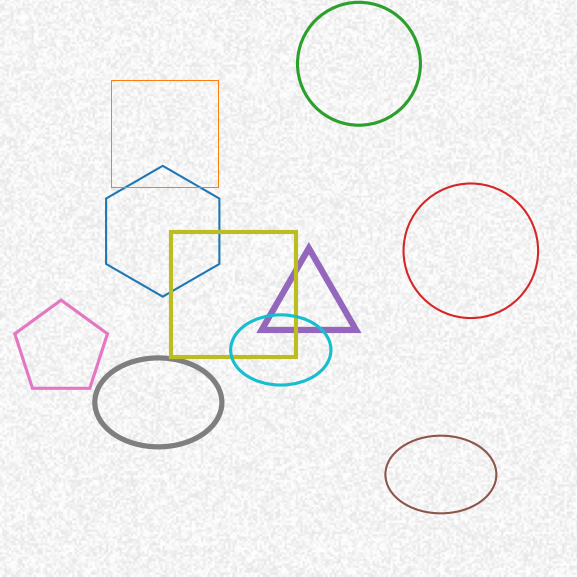[{"shape": "hexagon", "thickness": 1, "radius": 0.57, "center": [0.282, 0.599]}, {"shape": "square", "thickness": 0.5, "radius": 0.46, "center": [0.284, 0.768]}, {"shape": "circle", "thickness": 1.5, "radius": 0.53, "center": [0.622, 0.889]}, {"shape": "circle", "thickness": 1, "radius": 0.58, "center": [0.815, 0.565]}, {"shape": "triangle", "thickness": 3, "radius": 0.47, "center": [0.535, 0.475]}, {"shape": "oval", "thickness": 1, "radius": 0.48, "center": [0.763, 0.177]}, {"shape": "pentagon", "thickness": 1.5, "radius": 0.42, "center": [0.106, 0.395]}, {"shape": "oval", "thickness": 2.5, "radius": 0.55, "center": [0.274, 0.302]}, {"shape": "square", "thickness": 2, "radius": 0.54, "center": [0.404, 0.489]}, {"shape": "oval", "thickness": 1.5, "radius": 0.43, "center": [0.486, 0.393]}]